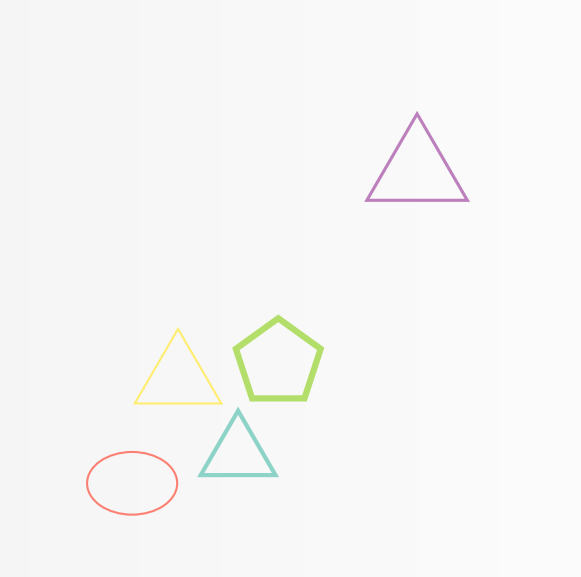[{"shape": "triangle", "thickness": 2, "radius": 0.37, "center": [0.41, 0.214]}, {"shape": "oval", "thickness": 1, "radius": 0.39, "center": [0.227, 0.162]}, {"shape": "pentagon", "thickness": 3, "radius": 0.38, "center": [0.479, 0.371]}, {"shape": "triangle", "thickness": 1.5, "radius": 0.5, "center": [0.718, 0.702]}, {"shape": "triangle", "thickness": 1, "radius": 0.43, "center": [0.306, 0.344]}]